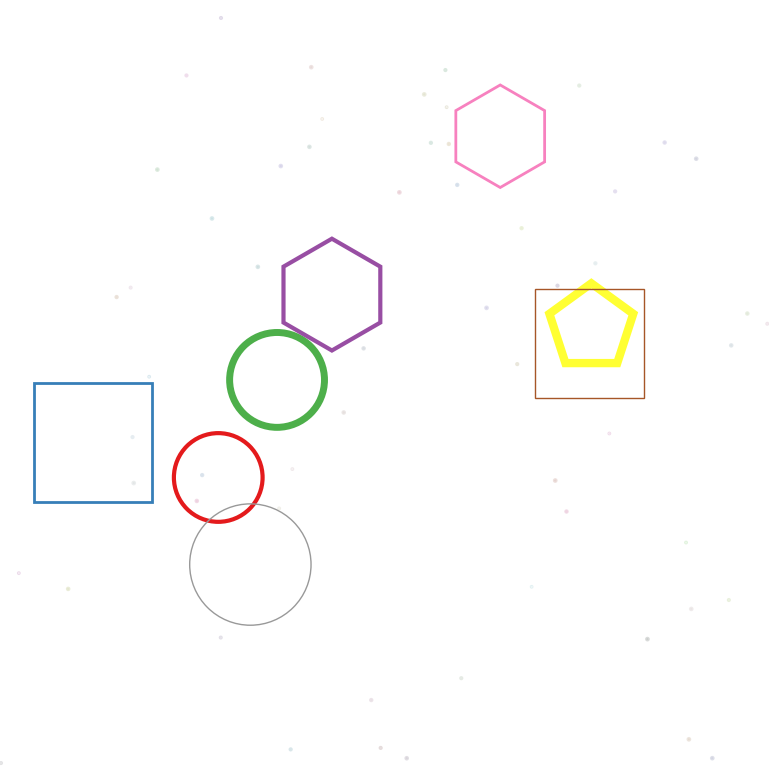[{"shape": "circle", "thickness": 1.5, "radius": 0.29, "center": [0.283, 0.38]}, {"shape": "square", "thickness": 1, "radius": 0.39, "center": [0.121, 0.425]}, {"shape": "circle", "thickness": 2.5, "radius": 0.31, "center": [0.36, 0.507]}, {"shape": "hexagon", "thickness": 1.5, "radius": 0.36, "center": [0.431, 0.617]}, {"shape": "pentagon", "thickness": 3, "radius": 0.29, "center": [0.768, 0.575]}, {"shape": "square", "thickness": 0.5, "radius": 0.35, "center": [0.765, 0.554]}, {"shape": "hexagon", "thickness": 1, "radius": 0.33, "center": [0.65, 0.823]}, {"shape": "circle", "thickness": 0.5, "radius": 0.39, "center": [0.325, 0.267]}]